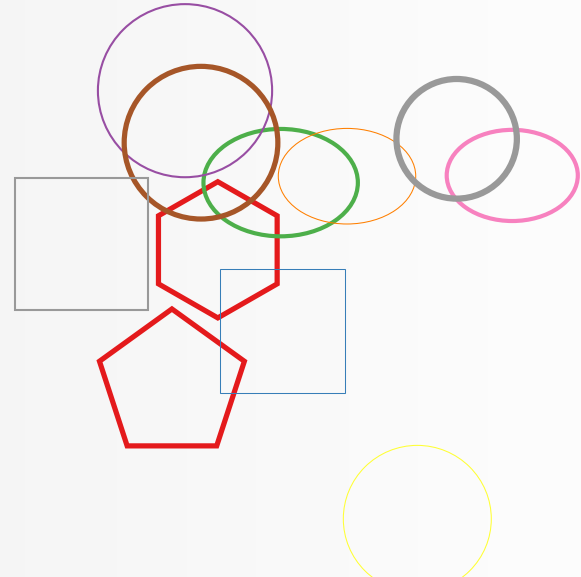[{"shape": "pentagon", "thickness": 2.5, "radius": 0.66, "center": [0.296, 0.333]}, {"shape": "hexagon", "thickness": 2.5, "radius": 0.59, "center": [0.375, 0.567]}, {"shape": "square", "thickness": 0.5, "radius": 0.54, "center": [0.486, 0.426]}, {"shape": "oval", "thickness": 2, "radius": 0.66, "center": [0.483, 0.683]}, {"shape": "circle", "thickness": 1, "radius": 0.75, "center": [0.318, 0.842]}, {"shape": "oval", "thickness": 0.5, "radius": 0.59, "center": [0.597, 0.694]}, {"shape": "circle", "thickness": 0.5, "radius": 0.64, "center": [0.718, 0.101]}, {"shape": "circle", "thickness": 2.5, "radius": 0.66, "center": [0.346, 0.752]}, {"shape": "oval", "thickness": 2, "radius": 0.56, "center": [0.881, 0.695]}, {"shape": "square", "thickness": 1, "radius": 0.57, "center": [0.14, 0.576]}, {"shape": "circle", "thickness": 3, "radius": 0.52, "center": [0.786, 0.759]}]